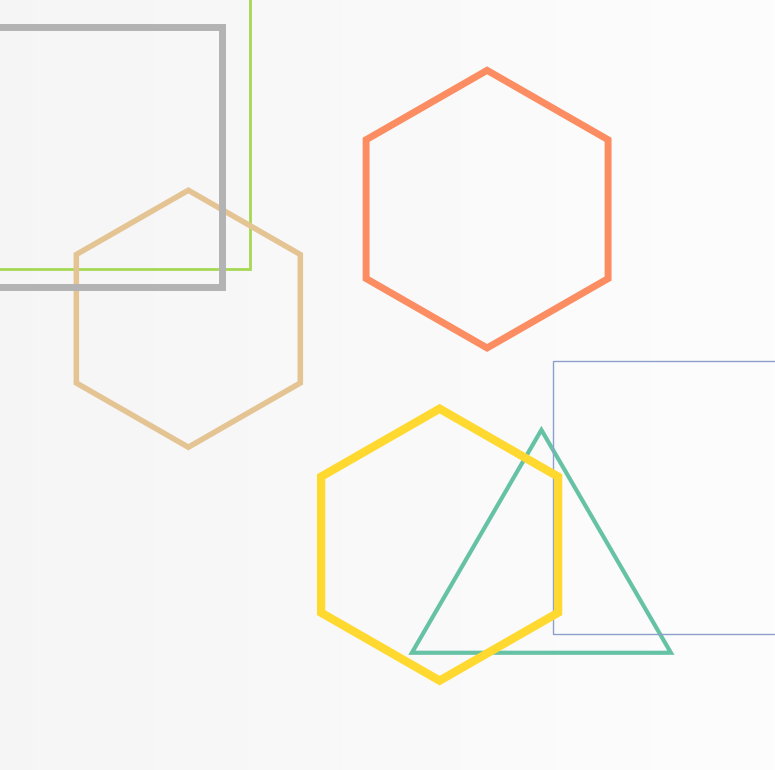[{"shape": "triangle", "thickness": 1.5, "radius": 0.96, "center": [0.699, 0.249]}, {"shape": "hexagon", "thickness": 2.5, "radius": 0.9, "center": [0.629, 0.728]}, {"shape": "square", "thickness": 0.5, "radius": 0.89, "center": [0.891, 0.354]}, {"shape": "square", "thickness": 1, "radius": 0.93, "center": [0.137, 0.836]}, {"shape": "hexagon", "thickness": 3, "radius": 0.88, "center": [0.567, 0.293]}, {"shape": "hexagon", "thickness": 2, "radius": 0.83, "center": [0.243, 0.586]}, {"shape": "square", "thickness": 2.5, "radius": 0.84, "center": [0.118, 0.796]}]